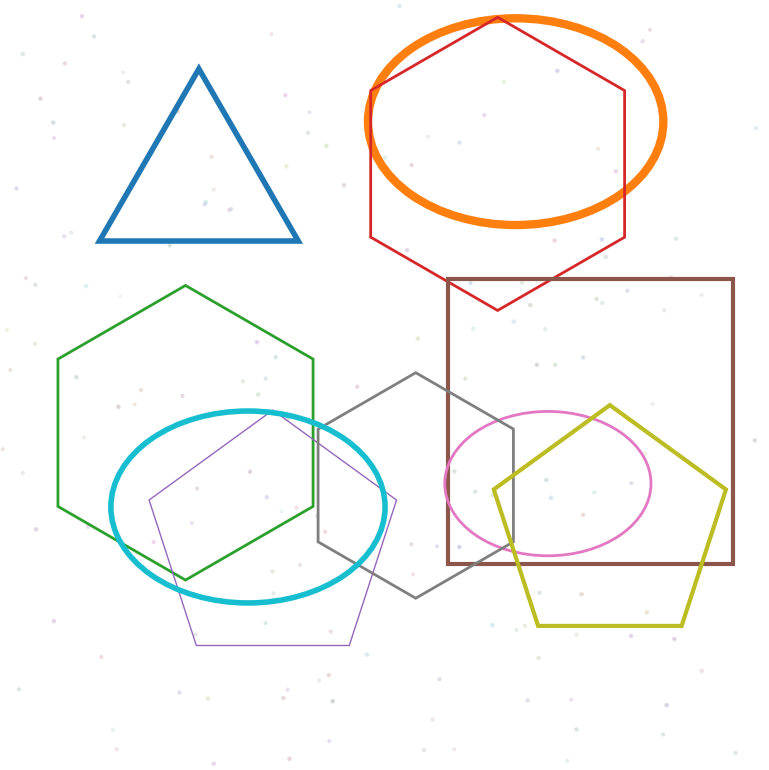[{"shape": "triangle", "thickness": 2, "radius": 0.75, "center": [0.258, 0.762]}, {"shape": "oval", "thickness": 3, "radius": 0.96, "center": [0.67, 0.842]}, {"shape": "hexagon", "thickness": 1, "radius": 0.96, "center": [0.241, 0.438]}, {"shape": "hexagon", "thickness": 1, "radius": 0.95, "center": [0.646, 0.787]}, {"shape": "pentagon", "thickness": 0.5, "radius": 0.84, "center": [0.354, 0.298]}, {"shape": "square", "thickness": 1.5, "radius": 0.93, "center": [0.767, 0.452]}, {"shape": "oval", "thickness": 1, "radius": 0.67, "center": [0.712, 0.372]}, {"shape": "hexagon", "thickness": 1, "radius": 0.73, "center": [0.54, 0.37]}, {"shape": "pentagon", "thickness": 1.5, "radius": 0.79, "center": [0.792, 0.315]}, {"shape": "oval", "thickness": 2, "radius": 0.89, "center": [0.322, 0.342]}]